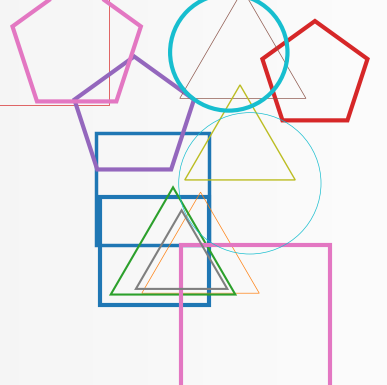[{"shape": "square", "thickness": 3, "radius": 0.7, "center": [0.399, 0.349]}, {"shape": "square", "thickness": 2.5, "radius": 0.73, "center": [0.394, 0.509]}, {"shape": "triangle", "thickness": 0.5, "radius": 0.88, "center": [0.518, 0.326]}, {"shape": "triangle", "thickness": 1.5, "radius": 0.93, "center": [0.447, 0.328]}, {"shape": "pentagon", "thickness": 3, "radius": 0.71, "center": [0.813, 0.803]}, {"shape": "square", "thickness": 0.5, "radius": 0.79, "center": [0.122, 0.887]}, {"shape": "pentagon", "thickness": 3, "radius": 0.81, "center": [0.346, 0.691]}, {"shape": "triangle", "thickness": 0.5, "radius": 0.94, "center": [0.627, 0.838]}, {"shape": "square", "thickness": 3, "radius": 0.96, "center": [0.659, 0.171]}, {"shape": "pentagon", "thickness": 3, "radius": 0.87, "center": [0.198, 0.878]}, {"shape": "triangle", "thickness": 1.5, "radius": 0.68, "center": [0.469, 0.318]}, {"shape": "triangle", "thickness": 1, "radius": 0.82, "center": [0.619, 0.615]}, {"shape": "circle", "thickness": 3, "radius": 0.76, "center": [0.59, 0.864]}, {"shape": "circle", "thickness": 0.5, "radius": 0.92, "center": [0.645, 0.524]}]